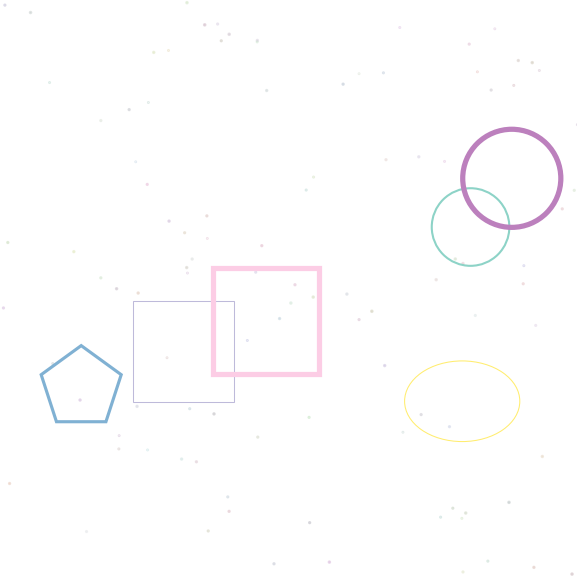[{"shape": "circle", "thickness": 1, "radius": 0.34, "center": [0.815, 0.606]}, {"shape": "square", "thickness": 0.5, "radius": 0.43, "center": [0.318, 0.391]}, {"shape": "pentagon", "thickness": 1.5, "radius": 0.36, "center": [0.141, 0.328]}, {"shape": "square", "thickness": 2.5, "radius": 0.46, "center": [0.461, 0.443]}, {"shape": "circle", "thickness": 2.5, "radius": 0.42, "center": [0.886, 0.69]}, {"shape": "oval", "thickness": 0.5, "radius": 0.5, "center": [0.8, 0.304]}]